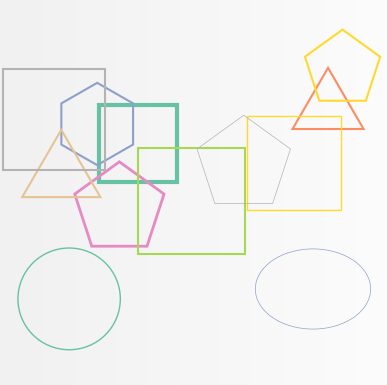[{"shape": "circle", "thickness": 1, "radius": 0.66, "center": [0.178, 0.224]}, {"shape": "square", "thickness": 3, "radius": 0.5, "center": [0.355, 0.628]}, {"shape": "triangle", "thickness": 1.5, "radius": 0.53, "center": [0.847, 0.718]}, {"shape": "oval", "thickness": 0.5, "radius": 0.74, "center": [0.808, 0.249]}, {"shape": "hexagon", "thickness": 1.5, "radius": 0.53, "center": [0.251, 0.678]}, {"shape": "pentagon", "thickness": 2, "radius": 0.61, "center": [0.308, 0.459]}, {"shape": "square", "thickness": 1.5, "radius": 0.69, "center": [0.495, 0.479]}, {"shape": "pentagon", "thickness": 1.5, "radius": 0.51, "center": [0.884, 0.821]}, {"shape": "square", "thickness": 1, "radius": 0.61, "center": [0.759, 0.576]}, {"shape": "triangle", "thickness": 1.5, "radius": 0.58, "center": [0.158, 0.546]}, {"shape": "pentagon", "thickness": 0.5, "radius": 0.63, "center": [0.629, 0.574]}, {"shape": "square", "thickness": 1.5, "radius": 0.66, "center": [0.139, 0.69]}]